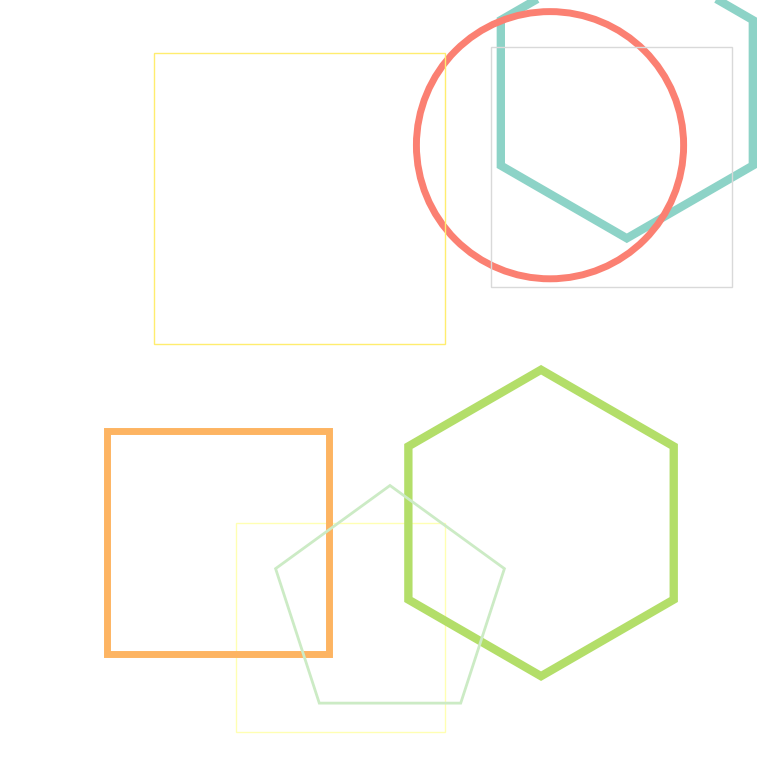[{"shape": "hexagon", "thickness": 3, "radius": 0.94, "center": [0.814, 0.879]}, {"shape": "square", "thickness": 0.5, "radius": 0.68, "center": [0.442, 0.185]}, {"shape": "circle", "thickness": 2.5, "radius": 0.87, "center": [0.714, 0.811]}, {"shape": "square", "thickness": 2.5, "radius": 0.72, "center": [0.283, 0.295]}, {"shape": "hexagon", "thickness": 3, "radius": 0.99, "center": [0.703, 0.321]}, {"shape": "square", "thickness": 0.5, "radius": 0.78, "center": [0.794, 0.783]}, {"shape": "pentagon", "thickness": 1, "radius": 0.78, "center": [0.506, 0.213]}, {"shape": "square", "thickness": 0.5, "radius": 0.94, "center": [0.389, 0.742]}]